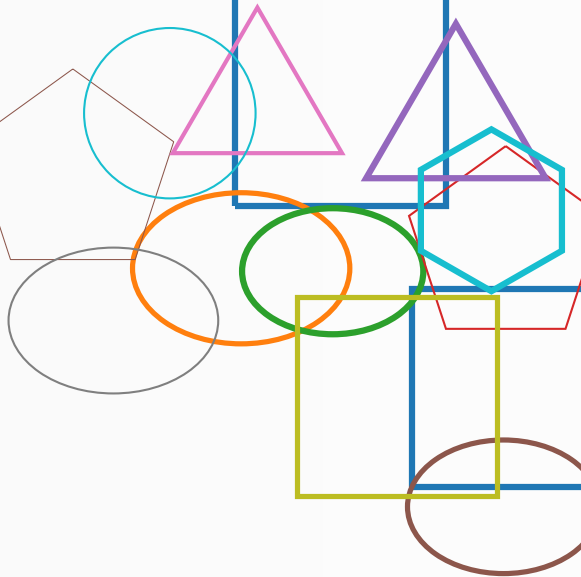[{"shape": "square", "thickness": 3, "radius": 0.91, "center": [0.586, 0.823]}, {"shape": "square", "thickness": 3, "radius": 0.86, "center": [0.88, 0.328]}, {"shape": "oval", "thickness": 2.5, "radius": 0.93, "center": [0.415, 0.535]}, {"shape": "oval", "thickness": 3, "radius": 0.78, "center": [0.572, 0.529]}, {"shape": "pentagon", "thickness": 1, "radius": 0.87, "center": [0.87, 0.571]}, {"shape": "triangle", "thickness": 3, "radius": 0.89, "center": [0.784, 0.78]}, {"shape": "pentagon", "thickness": 0.5, "radius": 0.91, "center": [0.125, 0.697]}, {"shape": "oval", "thickness": 2.5, "radius": 0.83, "center": [0.866, 0.122]}, {"shape": "triangle", "thickness": 2, "radius": 0.84, "center": [0.443, 0.818]}, {"shape": "oval", "thickness": 1, "radius": 0.9, "center": [0.195, 0.444]}, {"shape": "square", "thickness": 2.5, "radius": 0.86, "center": [0.683, 0.313]}, {"shape": "hexagon", "thickness": 3, "radius": 0.7, "center": [0.845, 0.635]}, {"shape": "circle", "thickness": 1, "radius": 0.74, "center": [0.292, 0.803]}]